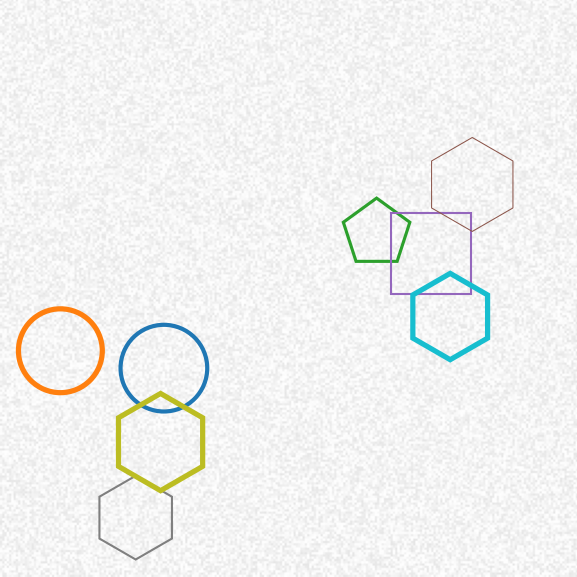[{"shape": "circle", "thickness": 2, "radius": 0.38, "center": [0.284, 0.362]}, {"shape": "circle", "thickness": 2.5, "radius": 0.36, "center": [0.105, 0.392]}, {"shape": "pentagon", "thickness": 1.5, "radius": 0.3, "center": [0.652, 0.596]}, {"shape": "square", "thickness": 1, "radius": 0.35, "center": [0.746, 0.56]}, {"shape": "hexagon", "thickness": 0.5, "radius": 0.41, "center": [0.818, 0.68]}, {"shape": "hexagon", "thickness": 1, "radius": 0.36, "center": [0.235, 0.103]}, {"shape": "hexagon", "thickness": 2.5, "radius": 0.42, "center": [0.278, 0.234]}, {"shape": "hexagon", "thickness": 2.5, "radius": 0.37, "center": [0.78, 0.451]}]